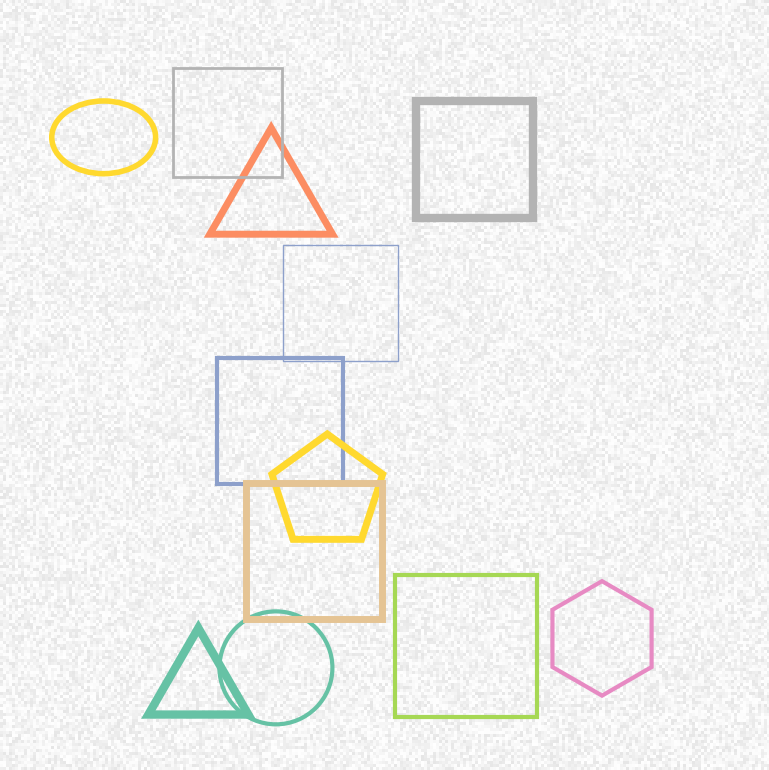[{"shape": "circle", "thickness": 1.5, "radius": 0.37, "center": [0.358, 0.133]}, {"shape": "triangle", "thickness": 3, "radius": 0.37, "center": [0.258, 0.11]}, {"shape": "triangle", "thickness": 2.5, "radius": 0.46, "center": [0.352, 0.742]}, {"shape": "square", "thickness": 0.5, "radius": 0.37, "center": [0.442, 0.606]}, {"shape": "square", "thickness": 1.5, "radius": 0.41, "center": [0.364, 0.453]}, {"shape": "hexagon", "thickness": 1.5, "radius": 0.37, "center": [0.782, 0.171]}, {"shape": "square", "thickness": 1.5, "radius": 0.46, "center": [0.605, 0.161]}, {"shape": "oval", "thickness": 2, "radius": 0.34, "center": [0.135, 0.822]}, {"shape": "pentagon", "thickness": 2.5, "radius": 0.38, "center": [0.425, 0.361]}, {"shape": "square", "thickness": 2.5, "radius": 0.44, "center": [0.408, 0.285]}, {"shape": "square", "thickness": 1, "radius": 0.35, "center": [0.296, 0.841]}, {"shape": "square", "thickness": 3, "radius": 0.38, "center": [0.616, 0.792]}]